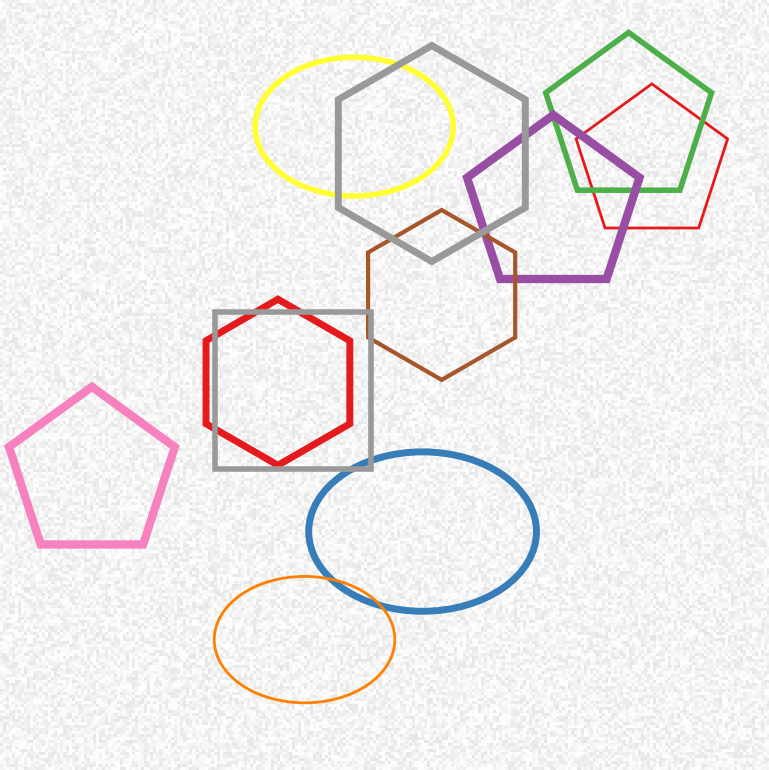[{"shape": "pentagon", "thickness": 1, "radius": 0.52, "center": [0.847, 0.788]}, {"shape": "hexagon", "thickness": 2.5, "radius": 0.54, "center": [0.361, 0.504]}, {"shape": "oval", "thickness": 2.5, "radius": 0.74, "center": [0.549, 0.31]}, {"shape": "pentagon", "thickness": 2, "radius": 0.57, "center": [0.816, 0.845]}, {"shape": "pentagon", "thickness": 3, "radius": 0.59, "center": [0.719, 0.733]}, {"shape": "oval", "thickness": 1, "radius": 0.59, "center": [0.395, 0.169]}, {"shape": "oval", "thickness": 2, "radius": 0.64, "center": [0.46, 0.836]}, {"shape": "hexagon", "thickness": 1.5, "radius": 0.55, "center": [0.574, 0.617]}, {"shape": "pentagon", "thickness": 3, "radius": 0.57, "center": [0.119, 0.384]}, {"shape": "hexagon", "thickness": 2.5, "radius": 0.7, "center": [0.561, 0.801]}, {"shape": "square", "thickness": 2, "radius": 0.51, "center": [0.38, 0.493]}]